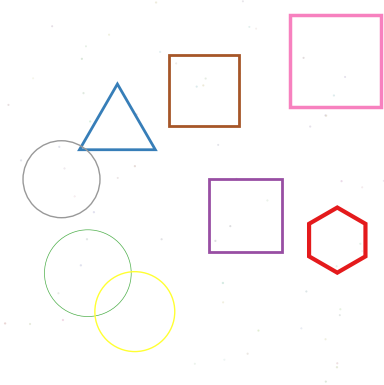[{"shape": "hexagon", "thickness": 3, "radius": 0.42, "center": [0.876, 0.376]}, {"shape": "triangle", "thickness": 2, "radius": 0.57, "center": [0.305, 0.668]}, {"shape": "circle", "thickness": 0.5, "radius": 0.56, "center": [0.228, 0.29]}, {"shape": "square", "thickness": 2, "radius": 0.47, "center": [0.637, 0.44]}, {"shape": "circle", "thickness": 1, "radius": 0.52, "center": [0.35, 0.191]}, {"shape": "square", "thickness": 2, "radius": 0.46, "center": [0.529, 0.765]}, {"shape": "square", "thickness": 2.5, "radius": 0.59, "center": [0.872, 0.841]}, {"shape": "circle", "thickness": 1, "radius": 0.5, "center": [0.16, 0.534]}]